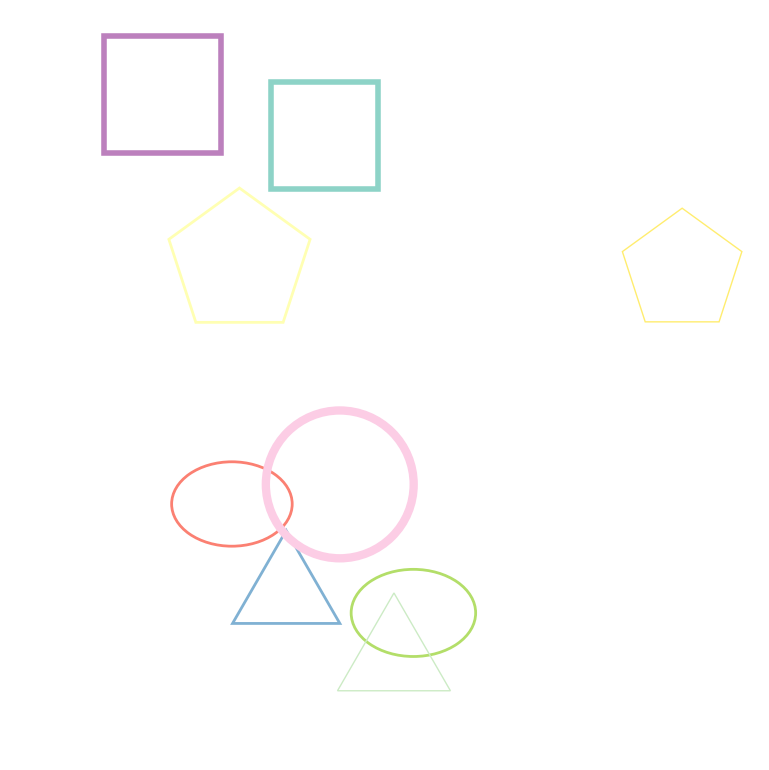[{"shape": "square", "thickness": 2, "radius": 0.35, "center": [0.422, 0.824]}, {"shape": "pentagon", "thickness": 1, "radius": 0.48, "center": [0.311, 0.659]}, {"shape": "oval", "thickness": 1, "radius": 0.39, "center": [0.301, 0.345]}, {"shape": "triangle", "thickness": 1, "radius": 0.4, "center": [0.372, 0.231]}, {"shape": "oval", "thickness": 1, "radius": 0.4, "center": [0.537, 0.204]}, {"shape": "circle", "thickness": 3, "radius": 0.48, "center": [0.441, 0.371]}, {"shape": "square", "thickness": 2, "radius": 0.38, "center": [0.211, 0.878]}, {"shape": "triangle", "thickness": 0.5, "radius": 0.42, "center": [0.512, 0.145]}, {"shape": "pentagon", "thickness": 0.5, "radius": 0.41, "center": [0.886, 0.648]}]